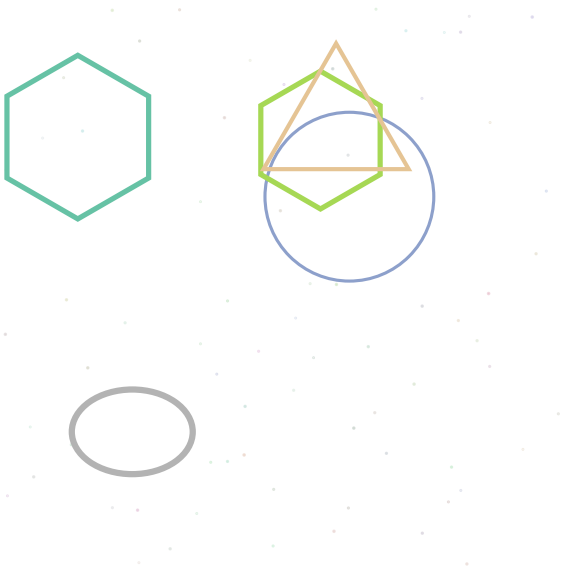[{"shape": "hexagon", "thickness": 2.5, "radius": 0.71, "center": [0.135, 0.762]}, {"shape": "circle", "thickness": 1.5, "radius": 0.73, "center": [0.605, 0.659]}, {"shape": "hexagon", "thickness": 2.5, "radius": 0.6, "center": [0.555, 0.757]}, {"shape": "triangle", "thickness": 2, "radius": 0.73, "center": [0.582, 0.779]}, {"shape": "oval", "thickness": 3, "radius": 0.52, "center": [0.229, 0.251]}]